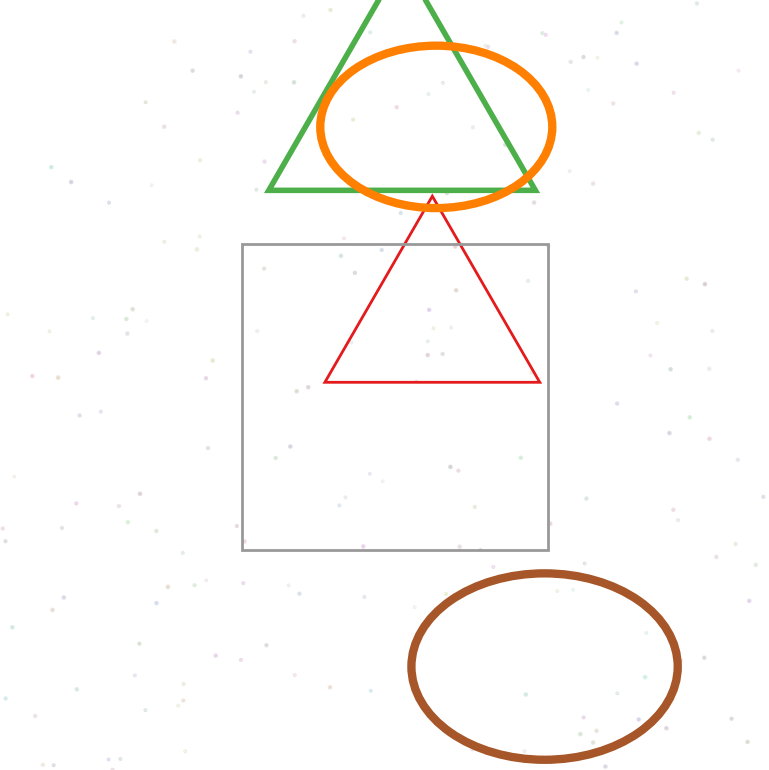[{"shape": "triangle", "thickness": 1, "radius": 0.81, "center": [0.561, 0.584]}, {"shape": "triangle", "thickness": 2, "radius": 1.0, "center": [0.522, 0.853]}, {"shape": "oval", "thickness": 3, "radius": 0.75, "center": [0.567, 0.835]}, {"shape": "oval", "thickness": 3, "radius": 0.86, "center": [0.707, 0.134]}, {"shape": "square", "thickness": 1, "radius": 0.99, "center": [0.513, 0.485]}]